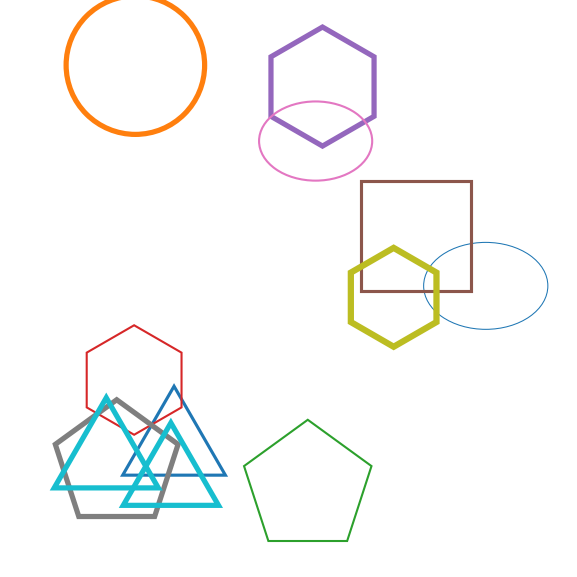[{"shape": "oval", "thickness": 0.5, "radius": 0.54, "center": [0.841, 0.504]}, {"shape": "triangle", "thickness": 1.5, "radius": 0.51, "center": [0.301, 0.228]}, {"shape": "circle", "thickness": 2.5, "radius": 0.6, "center": [0.234, 0.886]}, {"shape": "pentagon", "thickness": 1, "radius": 0.58, "center": [0.533, 0.156]}, {"shape": "hexagon", "thickness": 1, "radius": 0.47, "center": [0.232, 0.341]}, {"shape": "hexagon", "thickness": 2.5, "radius": 0.52, "center": [0.558, 0.849]}, {"shape": "square", "thickness": 1.5, "radius": 0.48, "center": [0.72, 0.591]}, {"shape": "oval", "thickness": 1, "radius": 0.49, "center": [0.547, 0.755]}, {"shape": "pentagon", "thickness": 2.5, "radius": 0.56, "center": [0.202, 0.195]}, {"shape": "hexagon", "thickness": 3, "radius": 0.43, "center": [0.682, 0.484]}, {"shape": "triangle", "thickness": 2.5, "radius": 0.48, "center": [0.296, 0.172]}, {"shape": "triangle", "thickness": 2.5, "radius": 0.52, "center": [0.184, 0.206]}]